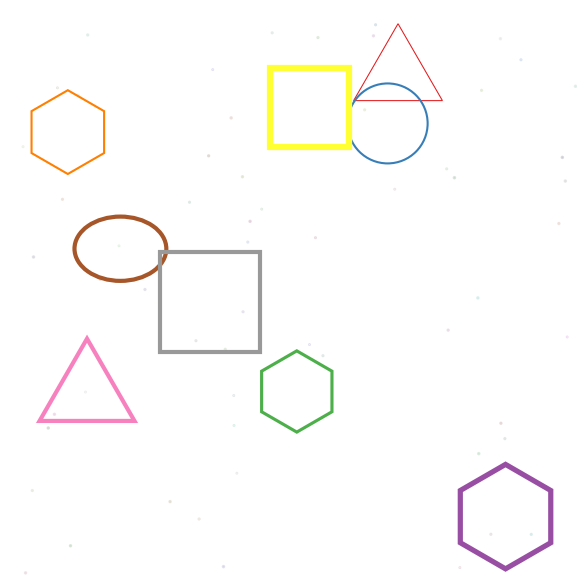[{"shape": "triangle", "thickness": 0.5, "radius": 0.44, "center": [0.689, 0.869]}, {"shape": "circle", "thickness": 1, "radius": 0.35, "center": [0.671, 0.785]}, {"shape": "hexagon", "thickness": 1.5, "radius": 0.35, "center": [0.514, 0.321]}, {"shape": "hexagon", "thickness": 2.5, "radius": 0.45, "center": [0.875, 0.105]}, {"shape": "hexagon", "thickness": 1, "radius": 0.36, "center": [0.117, 0.77]}, {"shape": "square", "thickness": 3, "radius": 0.34, "center": [0.536, 0.813]}, {"shape": "oval", "thickness": 2, "radius": 0.4, "center": [0.209, 0.568]}, {"shape": "triangle", "thickness": 2, "radius": 0.47, "center": [0.151, 0.318]}, {"shape": "square", "thickness": 2, "radius": 0.44, "center": [0.363, 0.476]}]